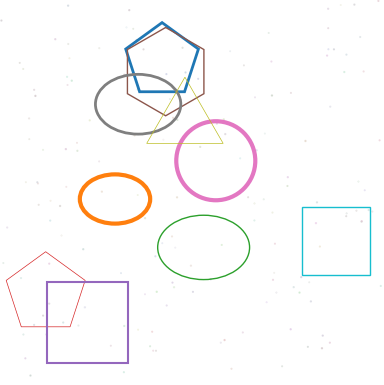[{"shape": "pentagon", "thickness": 2, "radius": 0.5, "center": [0.421, 0.842]}, {"shape": "oval", "thickness": 3, "radius": 0.46, "center": [0.299, 0.483]}, {"shape": "oval", "thickness": 1, "radius": 0.6, "center": [0.529, 0.357]}, {"shape": "pentagon", "thickness": 0.5, "radius": 0.54, "center": [0.119, 0.238]}, {"shape": "square", "thickness": 1.5, "radius": 0.53, "center": [0.227, 0.163]}, {"shape": "hexagon", "thickness": 1, "radius": 0.57, "center": [0.43, 0.814]}, {"shape": "circle", "thickness": 3, "radius": 0.51, "center": [0.56, 0.582]}, {"shape": "oval", "thickness": 2, "radius": 0.55, "center": [0.359, 0.729]}, {"shape": "triangle", "thickness": 0.5, "radius": 0.57, "center": [0.48, 0.685]}, {"shape": "square", "thickness": 1, "radius": 0.44, "center": [0.872, 0.374]}]